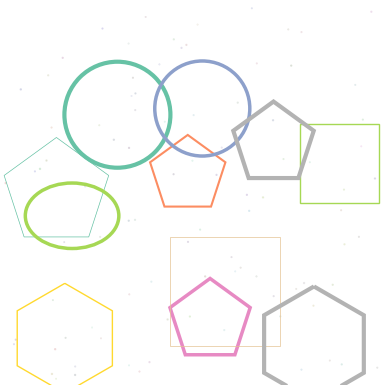[{"shape": "pentagon", "thickness": 0.5, "radius": 0.71, "center": [0.147, 0.5]}, {"shape": "circle", "thickness": 3, "radius": 0.69, "center": [0.305, 0.702]}, {"shape": "pentagon", "thickness": 1.5, "radius": 0.51, "center": [0.488, 0.547]}, {"shape": "circle", "thickness": 2.5, "radius": 0.62, "center": [0.525, 0.718]}, {"shape": "pentagon", "thickness": 2.5, "radius": 0.55, "center": [0.546, 0.167]}, {"shape": "square", "thickness": 1, "radius": 0.51, "center": [0.882, 0.575]}, {"shape": "oval", "thickness": 2.5, "radius": 0.61, "center": [0.187, 0.44]}, {"shape": "hexagon", "thickness": 1, "radius": 0.71, "center": [0.168, 0.121]}, {"shape": "square", "thickness": 0.5, "radius": 0.71, "center": [0.584, 0.242]}, {"shape": "pentagon", "thickness": 3, "radius": 0.55, "center": [0.71, 0.626]}, {"shape": "hexagon", "thickness": 3, "radius": 0.75, "center": [0.816, 0.106]}]